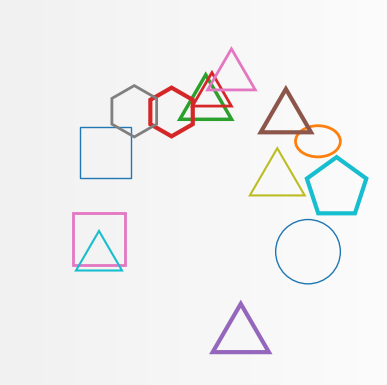[{"shape": "circle", "thickness": 1, "radius": 0.42, "center": [0.795, 0.346]}, {"shape": "square", "thickness": 1, "radius": 0.33, "center": [0.273, 0.604]}, {"shape": "oval", "thickness": 2, "radius": 0.29, "center": [0.82, 0.633]}, {"shape": "triangle", "thickness": 2.5, "radius": 0.39, "center": [0.531, 0.729]}, {"shape": "hexagon", "thickness": 3, "radius": 0.32, "center": [0.443, 0.709]}, {"shape": "triangle", "thickness": 2, "radius": 0.29, "center": [0.547, 0.753]}, {"shape": "triangle", "thickness": 3, "radius": 0.42, "center": [0.621, 0.127]}, {"shape": "triangle", "thickness": 3, "radius": 0.37, "center": [0.738, 0.694]}, {"shape": "triangle", "thickness": 2, "radius": 0.36, "center": [0.597, 0.802]}, {"shape": "square", "thickness": 2, "radius": 0.33, "center": [0.256, 0.379]}, {"shape": "hexagon", "thickness": 2, "radius": 0.33, "center": [0.346, 0.711]}, {"shape": "triangle", "thickness": 1.5, "radius": 0.41, "center": [0.716, 0.533]}, {"shape": "pentagon", "thickness": 3, "radius": 0.4, "center": [0.869, 0.511]}, {"shape": "triangle", "thickness": 1.5, "radius": 0.34, "center": [0.255, 0.332]}]